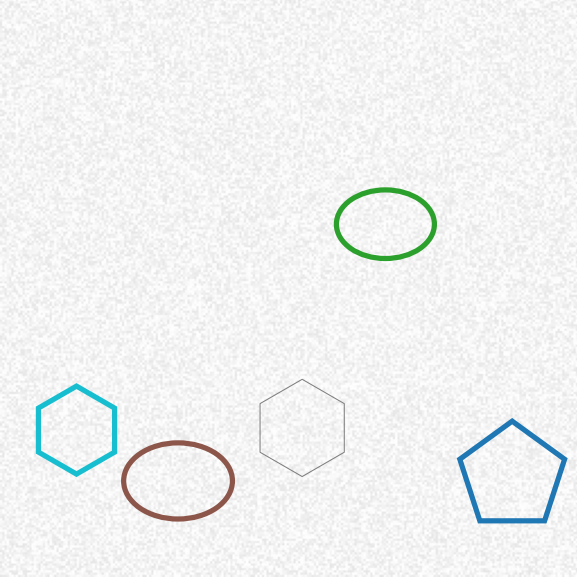[{"shape": "pentagon", "thickness": 2.5, "radius": 0.48, "center": [0.887, 0.174]}, {"shape": "oval", "thickness": 2.5, "radius": 0.42, "center": [0.667, 0.611]}, {"shape": "oval", "thickness": 2.5, "radius": 0.47, "center": [0.308, 0.166]}, {"shape": "hexagon", "thickness": 0.5, "radius": 0.42, "center": [0.523, 0.258]}, {"shape": "hexagon", "thickness": 2.5, "radius": 0.38, "center": [0.132, 0.254]}]